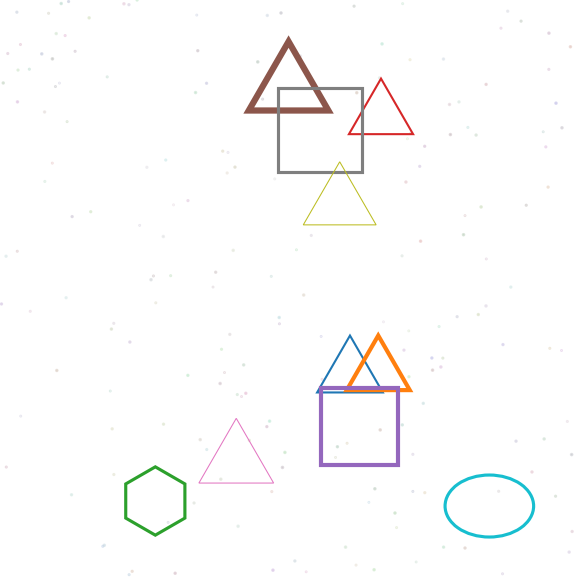[{"shape": "triangle", "thickness": 1, "radius": 0.33, "center": [0.606, 0.352]}, {"shape": "triangle", "thickness": 2, "radius": 0.31, "center": [0.655, 0.355]}, {"shape": "hexagon", "thickness": 1.5, "radius": 0.3, "center": [0.269, 0.132]}, {"shape": "triangle", "thickness": 1, "radius": 0.32, "center": [0.66, 0.799]}, {"shape": "square", "thickness": 2, "radius": 0.33, "center": [0.623, 0.261]}, {"shape": "triangle", "thickness": 3, "radius": 0.4, "center": [0.5, 0.848]}, {"shape": "triangle", "thickness": 0.5, "radius": 0.37, "center": [0.409, 0.2]}, {"shape": "square", "thickness": 1.5, "radius": 0.36, "center": [0.555, 0.774]}, {"shape": "triangle", "thickness": 0.5, "radius": 0.36, "center": [0.588, 0.646]}, {"shape": "oval", "thickness": 1.5, "radius": 0.38, "center": [0.847, 0.123]}]